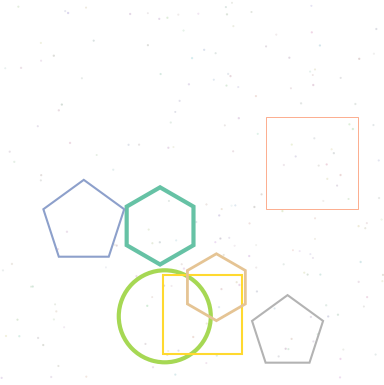[{"shape": "hexagon", "thickness": 3, "radius": 0.5, "center": [0.416, 0.413]}, {"shape": "square", "thickness": 0.5, "radius": 0.6, "center": [0.811, 0.576]}, {"shape": "pentagon", "thickness": 1.5, "radius": 0.55, "center": [0.218, 0.422]}, {"shape": "circle", "thickness": 3, "radius": 0.6, "center": [0.428, 0.178]}, {"shape": "square", "thickness": 1.5, "radius": 0.51, "center": [0.526, 0.182]}, {"shape": "hexagon", "thickness": 2, "radius": 0.43, "center": [0.562, 0.254]}, {"shape": "pentagon", "thickness": 1.5, "radius": 0.49, "center": [0.747, 0.136]}]